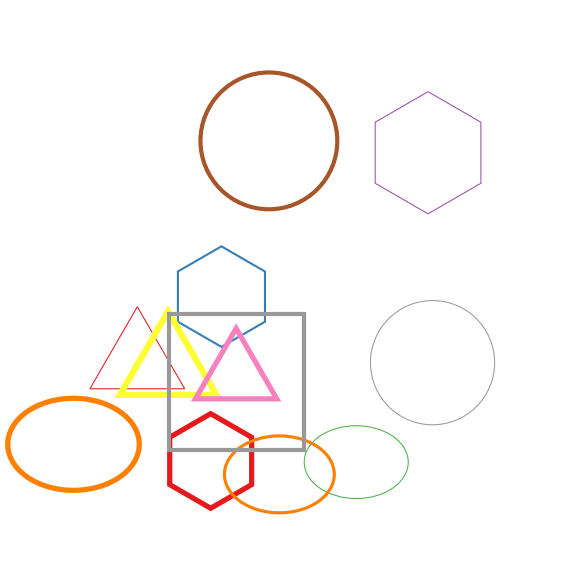[{"shape": "hexagon", "thickness": 2.5, "radius": 0.41, "center": [0.365, 0.201]}, {"shape": "triangle", "thickness": 0.5, "radius": 0.47, "center": [0.238, 0.373]}, {"shape": "hexagon", "thickness": 1, "radius": 0.44, "center": [0.383, 0.486]}, {"shape": "oval", "thickness": 0.5, "radius": 0.45, "center": [0.617, 0.199]}, {"shape": "hexagon", "thickness": 0.5, "radius": 0.53, "center": [0.741, 0.735]}, {"shape": "oval", "thickness": 2.5, "radius": 0.57, "center": [0.127, 0.23]}, {"shape": "oval", "thickness": 1.5, "radius": 0.48, "center": [0.484, 0.178]}, {"shape": "triangle", "thickness": 3, "radius": 0.48, "center": [0.291, 0.364]}, {"shape": "circle", "thickness": 2, "radius": 0.59, "center": [0.466, 0.755]}, {"shape": "triangle", "thickness": 2.5, "radius": 0.41, "center": [0.409, 0.349]}, {"shape": "circle", "thickness": 0.5, "radius": 0.54, "center": [0.749, 0.371]}, {"shape": "square", "thickness": 2, "radius": 0.59, "center": [0.41, 0.338]}]